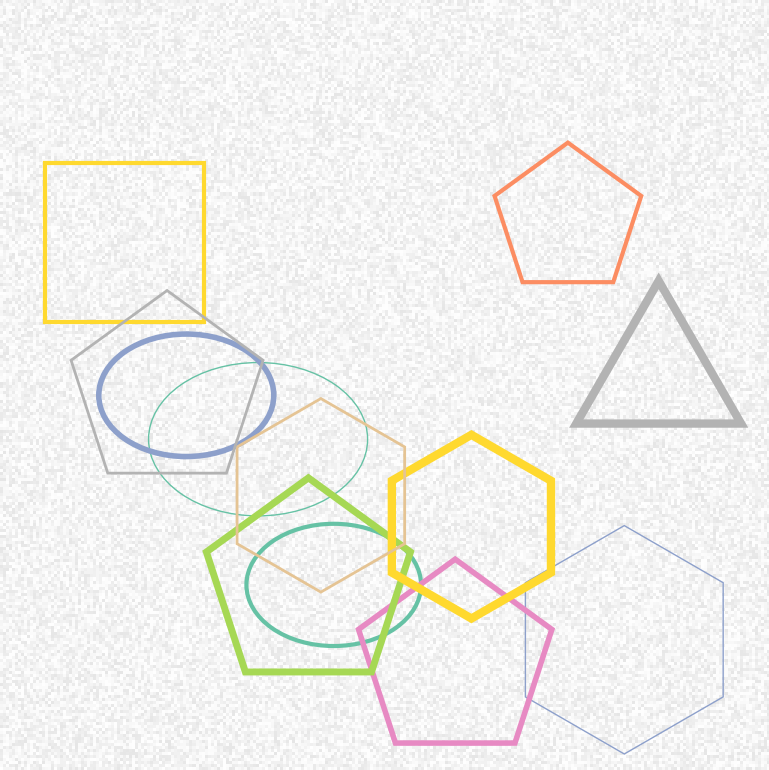[{"shape": "oval", "thickness": 0.5, "radius": 0.71, "center": [0.335, 0.43]}, {"shape": "oval", "thickness": 1.5, "radius": 0.57, "center": [0.433, 0.24]}, {"shape": "pentagon", "thickness": 1.5, "radius": 0.5, "center": [0.738, 0.715]}, {"shape": "hexagon", "thickness": 0.5, "radius": 0.74, "center": [0.811, 0.169]}, {"shape": "oval", "thickness": 2, "radius": 0.57, "center": [0.242, 0.487]}, {"shape": "pentagon", "thickness": 2, "radius": 0.66, "center": [0.591, 0.142]}, {"shape": "pentagon", "thickness": 2.5, "radius": 0.7, "center": [0.401, 0.24]}, {"shape": "square", "thickness": 1.5, "radius": 0.52, "center": [0.162, 0.685]}, {"shape": "hexagon", "thickness": 3, "radius": 0.6, "center": [0.612, 0.316]}, {"shape": "hexagon", "thickness": 1, "radius": 0.63, "center": [0.417, 0.357]}, {"shape": "triangle", "thickness": 3, "radius": 0.62, "center": [0.855, 0.512]}, {"shape": "pentagon", "thickness": 1, "radius": 0.66, "center": [0.217, 0.492]}]